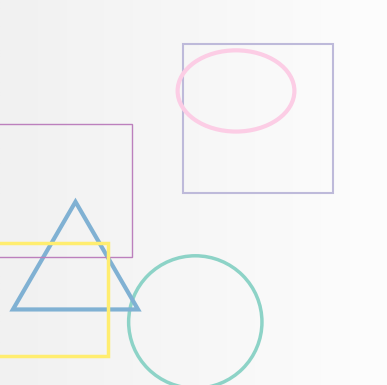[{"shape": "circle", "thickness": 2.5, "radius": 0.86, "center": [0.504, 0.164]}, {"shape": "square", "thickness": 1.5, "radius": 0.97, "center": [0.665, 0.692]}, {"shape": "triangle", "thickness": 3, "radius": 0.93, "center": [0.195, 0.289]}, {"shape": "oval", "thickness": 3, "radius": 0.75, "center": [0.609, 0.764]}, {"shape": "square", "thickness": 1, "radius": 0.86, "center": [0.169, 0.506]}, {"shape": "square", "thickness": 2.5, "radius": 0.73, "center": [0.133, 0.222]}]